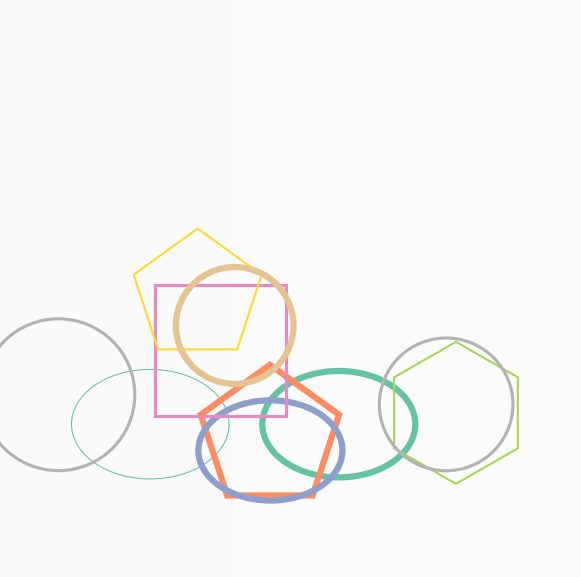[{"shape": "oval", "thickness": 3, "radius": 0.66, "center": [0.583, 0.265]}, {"shape": "oval", "thickness": 0.5, "radius": 0.68, "center": [0.259, 0.265]}, {"shape": "pentagon", "thickness": 3, "radius": 0.63, "center": [0.464, 0.242]}, {"shape": "oval", "thickness": 3, "radius": 0.62, "center": [0.465, 0.219]}, {"shape": "square", "thickness": 1.5, "radius": 0.57, "center": [0.379, 0.393]}, {"shape": "hexagon", "thickness": 1, "radius": 0.61, "center": [0.785, 0.284]}, {"shape": "pentagon", "thickness": 1, "radius": 0.58, "center": [0.34, 0.488]}, {"shape": "circle", "thickness": 3, "radius": 0.51, "center": [0.404, 0.436]}, {"shape": "circle", "thickness": 1.5, "radius": 0.57, "center": [0.768, 0.299]}, {"shape": "circle", "thickness": 1.5, "radius": 0.66, "center": [0.1, 0.316]}]